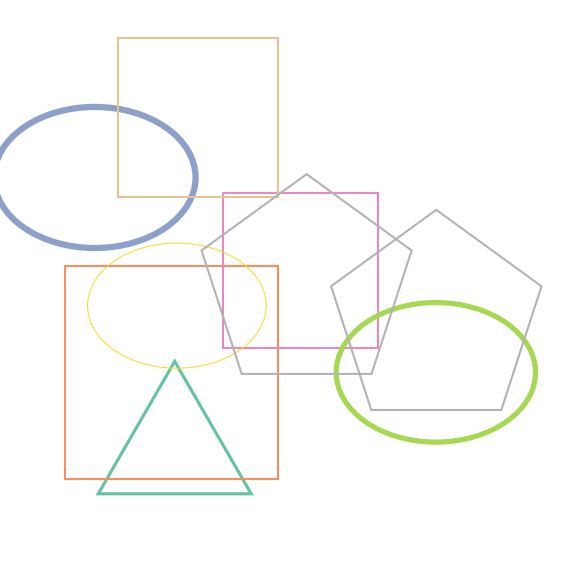[{"shape": "triangle", "thickness": 1.5, "radius": 0.76, "center": [0.303, 0.221]}, {"shape": "square", "thickness": 1, "radius": 0.92, "center": [0.297, 0.354]}, {"shape": "oval", "thickness": 3, "radius": 0.87, "center": [0.164, 0.692]}, {"shape": "square", "thickness": 1, "radius": 0.67, "center": [0.52, 0.531]}, {"shape": "oval", "thickness": 2.5, "radius": 0.86, "center": [0.755, 0.354]}, {"shape": "oval", "thickness": 0.5, "radius": 0.77, "center": [0.306, 0.47]}, {"shape": "square", "thickness": 1, "radius": 0.69, "center": [0.342, 0.796]}, {"shape": "pentagon", "thickness": 1, "radius": 0.96, "center": [0.755, 0.444]}, {"shape": "pentagon", "thickness": 1, "radius": 0.96, "center": [0.531, 0.506]}]